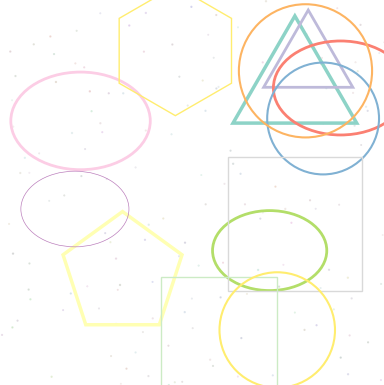[{"shape": "triangle", "thickness": 2.5, "radius": 0.93, "center": [0.766, 0.773]}, {"shape": "pentagon", "thickness": 2.5, "radius": 0.81, "center": [0.318, 0.288]}, {"shape": "triangle", "thickness": 2, "radius": 0.67, "center": [0.801, 0.84]}, {"shape": "oval", "thickness": 2, "radius": 0.87, "center": [0.885, 0.772]}, {"shape": "circle", "thickness": 1.5, "radius": 0.73, "center": [0.839, 0.692]}, {"shape": "circle", "thickness": 1.5, "radius": 0.86, "center": [0.793, 0.816]}, {"shape": "oval", "thickness": 2, "radius": 0.74, "center": [0.7, 0.349]}, {"shape": "oval", "thickness": 2, "radius": 0.91, "center": [0.209, 0.686]}, {"shape": "square", "thickness": 1, "radius": 0.87, "center": [0.767, 0.417]}, {"shape": "oval", "thickness": 0.5, "radius": 0.7, "center": [0.195, 0.457]}, {"shape": "square", "thickness": 1, "radius": 0.75, "center": [0.568, 0.13]}, {"shape": "circle", "thickness": 1.5, "radius": 0.75, "center": [0.72, 0.143]}, {"shape": "hexagon", "thickness": 1, "radius": 0.84, "center": [0.455, 0.868]}]